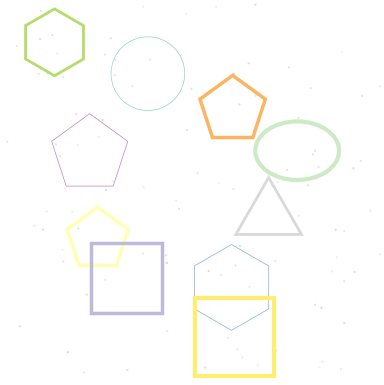[{"shape": "circle", "thickness": 0.5, "radius": 0.48, "center": [0.384, 0.809]}, {"shape": "pentagon", "thickness": 2.5, "radius": 0.42, "center": [0.254, 0.378]}, {"shape": "square", "thickness": 2.5, "radius": 0.46, "center": [0.328, 0.279]}, {"shape": "hexagon", "thickness": 0.5, "radius": 0.56, "center": [0.601, 0.253]}, {"shape": "pentagon", "thickness": 2.5, "radius": 0.45, "center": [0.604, 0.715]}, {"shape": "hexagon", "thickness": 2, "radius": 0.43, "center": [0.142, 0.89]}, {"shape": "triangle", "thickness": 2, "radius": 0.49, "center": [0.698, 0.44]}, {"shape": "pentagon", "thickness": 0.5, "radius": 0.52, "center": [0.233, 0.601]}, {"shape": "oval", "thickness": 3, "radius": 0.54, "center": [0.772, 0.609]}, {"shape": "square", "thickness": 3, "radius": 0.51, "center": [0.609, 0.125]}]